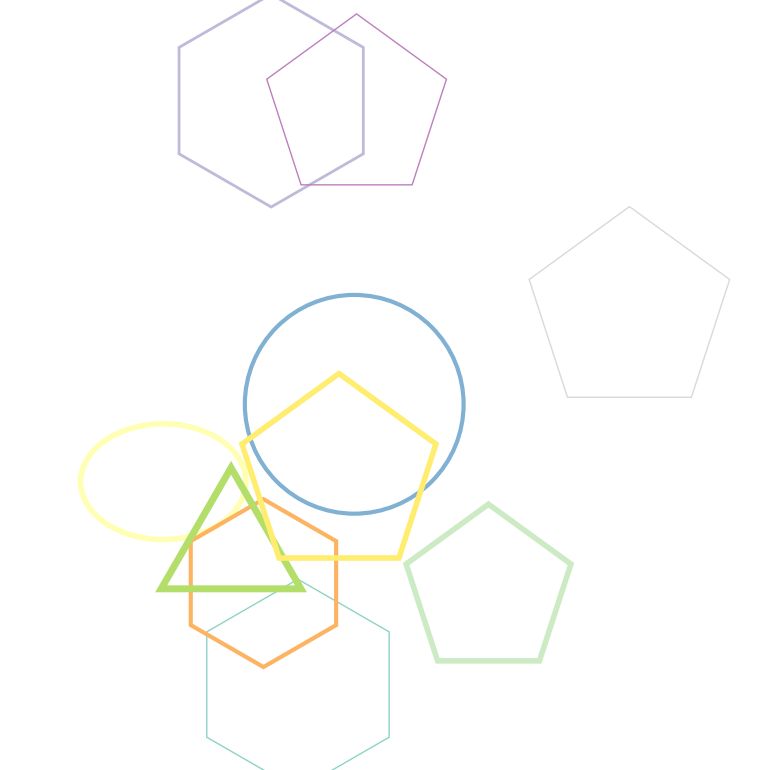[{"shape": "hexagon", "thickness": 0.5, "radius": 0.68, "center": [0.387, 0.111]}, {"shape": "oval", "thickness": 2, "radius": 0.54, "center": [0.212, 0.374]}, {"shape": "hexagon", "thickness": 1, "radius": 0.69, "center": [0.352, 0.869]}, {"shape": "circle", "thickness": 1.5, "radius": 0.71, "center": [0.46, 0.475]}, {"shape": "hexagon", "thickness": 1.5, "radius": 0.55, "center": [0.342, 0.243]}, {"shape": "triangle", "thickness": 2.5, "radius": 0.52, "center": [0.3, 0.288]}, {"shape": "pentagon", "thickness": 0.5, "radius": 0.68, "center": [0.817, 0.595]}, {"shape": "pentagon", "thickness": 0.5, "radius": 0.61, "center": [0.463, 0.859]}, {"shape": "pentagon", "thickness": 2, "radius": 0.56, "center": [0.634, 0.233]}, {"shape": "pentagon", "thickness": 2, "radius": 0.66, "center": [0.44, 0.382]}]